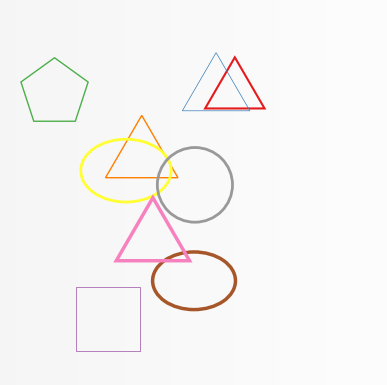[{"shape": "triangle", "thickness": 1.5, "radius": 0.44, "center": [0.606, 0.763]}, {"shape": "triangle", "thickness": 0.5, "radius": 0.5, "center": [0.558, 0.763]}, {"shape": "pentagon", "thickness": 1, "radius": 0.46, "center": [0.141, 0.759]}, {"shape": "square", "thickness": 0.5, "radius": 0.42, "center": [0.279, 0.172]}, {"shape": "triangle", "thickness": 1, "radius": 0.54, "center": [0.366, 0.592]}, {"shape": "oval", "thickness": 2, "radius": 0.58, "center": [0.325, 0.557]}, {"shape": "oval", "thickness": 2.5, "radius": 0.53, "center": [0.501, 0.271]}, {"shape": "triangle", "thickness": 2.5, "radius": 0.55, "center": [0.395, 0.377]}, {"shape": "circle", "thickness": 2, "radius": 0.48, "center": [0.503, 0.52]}]